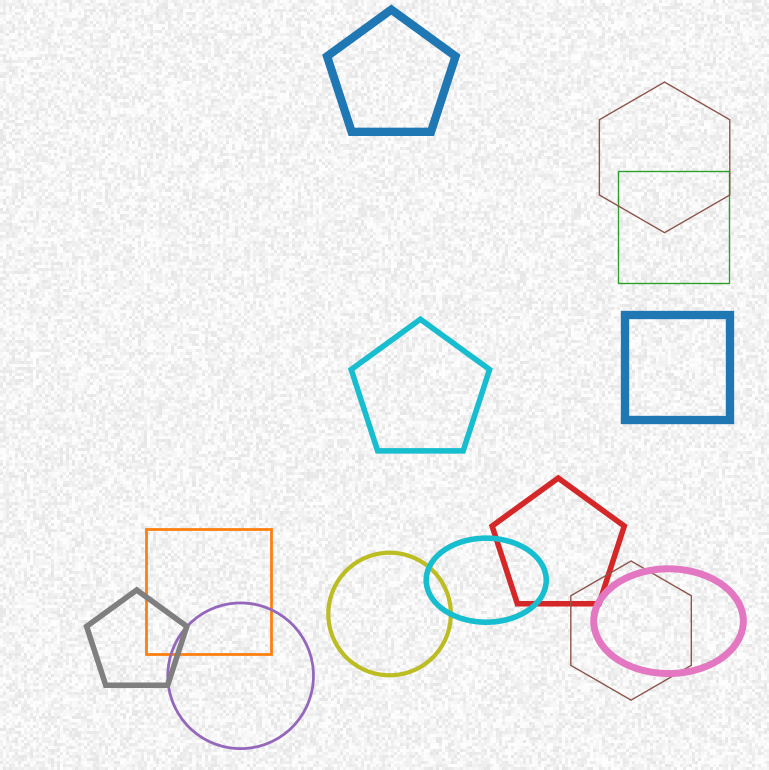[{"shape": "pentagon", "thickness": 3, "radius": 0.44, "center": [0.508, 0.9]}, {"shape": "square", "thickness": 3, "radius": 0.34, "center": [0.88, 0.523]}, {"shape": "square", "thickness": 1, "radius": 0.41, "center": [0.271, 0.232]}, {"shape": "square", "thickness": 0.5, "radius": 0.36, "center": [0.875, 0.705]}, {"shape": "pentagon", "thickness": 2, "radius": 0.45, "center": [0.725, 0.289]}, {"shape": "circle", "thickness": 1, "radius": 0.47, "center": [0.312, 0.122]}, {"shape": "hexagon", "thickness": 0.5, "radius": 0.45, "center": [0.82, 0.181]}, {"shape": "hexagon", "thickness": 0.5, "radius": 0.49, "center": [0.863, 0.796]}, {"shape": "oval", "thickness": 2.5, "radius": 0.49, "center": [0.868, 0.193]}, {"shape": "pentagon", "thickness": 2, "radius": 0.34, "center": [0.178, 0.165]}, {"shape": "circle", "thickness": 1.5, "radius": 0.4, "center": [0.506, 0.203]}, {"shape": "pentagon", "thickness": 2, "radius": 0.47, "center": [0.546, 0.491]}, {"shape": "oval", "thickness": 2, "radius": 0.39, "center": [0.631, 0.247]}]